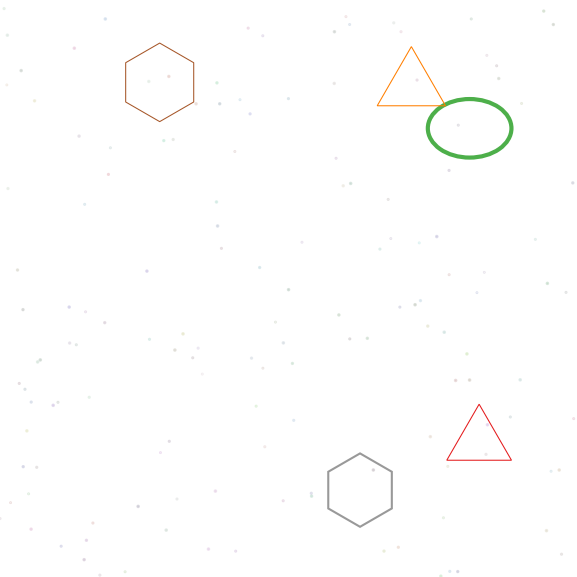[{"shape": "triangle", "thickness": 0.5, "radius": 0.32, "center": [0.83, 0.235]}, {"shape": "oval", "thickness": 2, "radius": 0.36, "center": [0.813, 0.777]}, {"shape": "triangle", "thickness": 0.5, "radius": 0.34, "center": [0.712, 0.85]}, {"shape": "hexagon", "thickness": 0.5, "radius": 0.34, "center": [0.277, 0.857]}, {"shape": "hexagon", "thickness": 1, "radius": 0.32, "center": [0.623, 0.15]}]